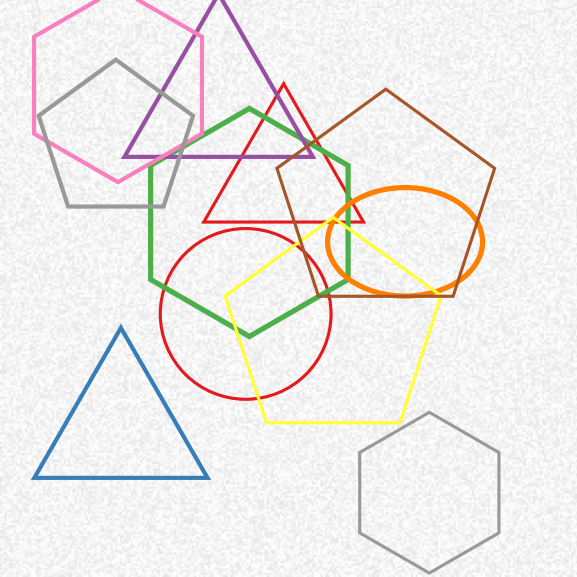[{"shape": "triangle", "thickness": 1.5, "radius": 0.8, "center": [0.491, 0.694]}, {"shape": "circle", "thickness": 1.5, "radius": 0.74, "center": [0.425, 0.456]}, {"shape": "triangle", "thickness": 2, "radius": 0.87, "center": [0.209, 0.258]}, {"shape": "hexagon", "thickness": 2.5, "radius": 0.99, "center": [0.432, 0.614]}, {"shape": "triangle", "thickness": 2, "radius": 0.94, "center": [0.379, 0.822]}, {"shape": "oval", "thickness": 2.5, "radius": 0.67, "center": [0.701, 0.58]}, {"shape": "pentagon", "thickness": 1.5, "radius": 0.98, "center": [0.577, 0.426]}, {"shape": "pentagon", "thickness": 1.5, "radius": 0.99, "center": [0.668, 0.646]}, {"shape": "hexagon", "thickness": 2, "radius": 0.84, "center": [0.204, 0.852]}, {"shape": "pentagon", "thickness": 2, "radius": 0.7, "center": [0.201, 0.755]}, {"shape": "hexagon", "thickness": 1.5, "radius": 0.7, "center": [0.743, 0.146]}]